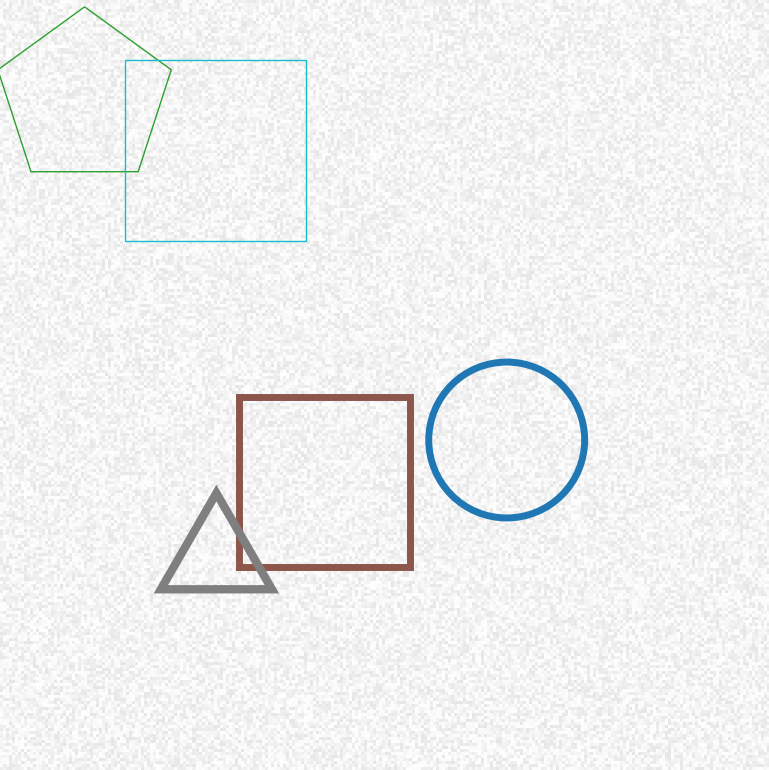[{"shape": "circle", "thickness": 2.5, "radius": 0.51, "center": [0.658, 0.429]}, {"shape": "pentagon", "thickness": 0.5, "radius": 0.59, "center": [0.11, 0.873]}, {"shape": "square", "thickness": 2.5, "radius": 0.55, "center": [0.422, 0.374]}, {"shape": "triangle", "thickness": 3, "radius": 0.42, "center": [0.281, 0.276]}, {"shape": "square", "thickness": 0.5, "radius": 0.59, "center": [0.28, 0.805]}]